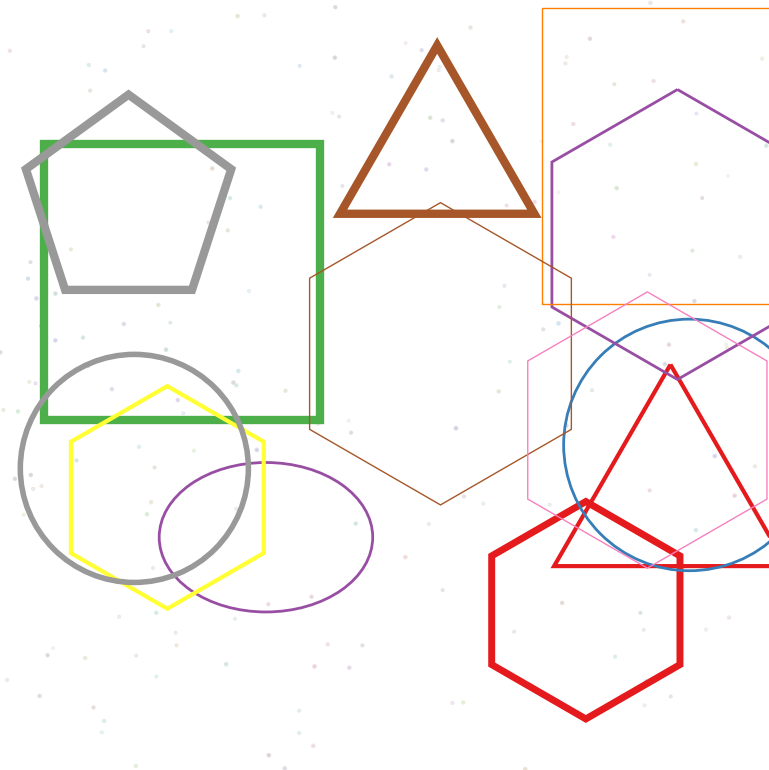[{"shape": "hexagon", "thickness": 2.5, "radius": 0.71, "center": [0.761, 0.207]}, {"shape": "triangle", "thickness": 1.5, "radius": 0.87, "center": [0.871, 0.352]}, {"shape": "circle", "thickness": 1, "radius": 0.82, "center": [0.895, 0.422]}, {"shape": "square", "thickness": 3, "radius": 0.9, "center": [0.236, 0.633]}, {"shape": "hexagon", "thickness": 1, "radius": 0.94, "center": [0.88, 0.695]}, {"shape": "oval", "thickness": 1, "radius": 0.69, "center": [0.345, 0.302]}, {"shape": "square", "thickness": 0.5, "radius": 0.96, "center": [0.896, 0.797]}, {"shape": "hexagon", "thickness": 1.5, "radius": 0.72, "center": [0.217, 0.354]}, {"shape": "hexagon", "thickness": 0.5, "radius": 0.98, "center": [0.572, 0.541]}, {"shape": "triangle", "thickness": 3, "radius": 0.73, "center": [0.568, 0.795]}, {"shape": "hexagon", "thickness": 0.5, "radius": 0.9, "center": [0.841, 0.442]}, {"shape": "pentagon", "thickness": 3, "radius": 0.7, "center": [0.167, 0.737]}, {"shape": "circle", "thickness": 2, "radius": 0.74, "center": [0.174, 0.392]}]